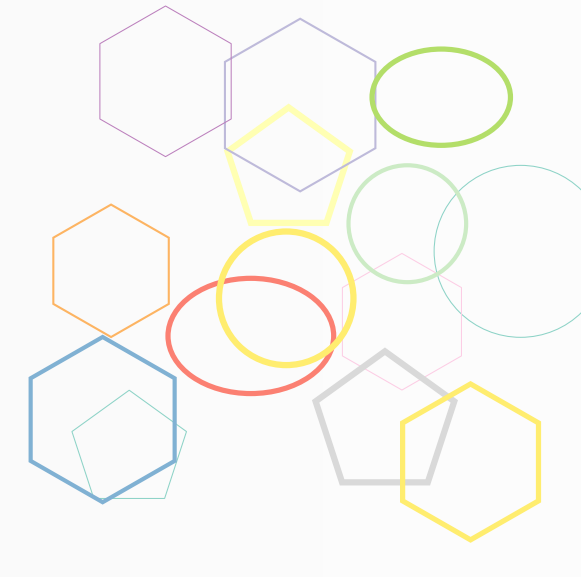[{"shape": "circle", "thickness": 0.5, "radius": 0.74, "center": [0.896, 0.564]}, {"shape": "pentagon", "thickness": 0.5, "radius": 0.52, "center": [0.222, 0.22]}, {"shape": "pentagon", "thickness": 3, "radius": 0.55, "center": [0.497, 0.703]}, {"shape": "hexagon", "thickness": 1, "radius": 0.75, "center": [0.516, 0.817]}, {"shape": "oval", "thickness": 2.5, "radius": 0.71, "center": [0.432, 0.417]}, {"shape": "hexagon", "thickness": 2, "radius": 0.72, "center": [0.177, 0.273]}, {"shape": "hexagon", "thickness": 1, "radius": 0.57, "center": [0.191, 0.53]}, {"shape": "oval", "thickness": 2.5, "radius": 0.6, "center": [0.759, 0.831]}, {"shape": "hexagon", "thickness": 0.5, "radius": 0.59, "center": [0.691, 0.442]}, {"shape": "pentagon", "thickness": 3, "radius": 0.63, "center": [0.662, 0.265]}, {"shape": "hexagon", "thickness": 0.5, "radius": 0.65, "center": [0.285, 0.858]}, {"shape": "circle", "thickness": 2, "radius": 0.51, "center": [0.701, 0.612]}, {"shape": "circle", "thickness": 3, "radius": 0.58, "center": [0.492, 0.483]}, {"shape": "hexagon", "thickness": 2.5, "radius": 0.67, "center": [0.81, 0.199]}]